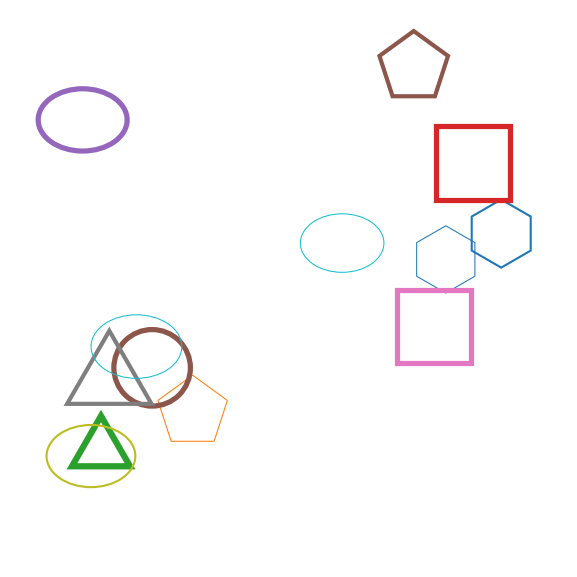[{"shape": "hexagon", "thickness": 0.5, "radius": 0.29, "center": [0.772, 0.55]}, {"shape": "hexagon", "thickness": 1, "radius": 0.29, "center": [0.868, 0.595]}, {"shape": "pentagon", "thickness": 0.5, "radius": 0.32, "center": [0.334, 0.286]}, {"shape": "triangle", "thickness": 3, "radius": 0.29, "center": [0.175, 0.221]}, {"shape": "square", "thickness": 2.5, "radius": 0.32, "center": [0.819, 0.717]}, {"shape": "oval", "thickness": 2.5, "radius": 0.39, "center": [0.143, 0.792]}, {"shape": "pentagon", "thickness": 2, "radius": 0.31, "center": [0.716, 0.883]}, {"shape": "circle", "thickness": 2.5, "radius": 0.33, "center": [0.263, 0.362]}, {"shape": "square", "thickness": 2.5, "radius": 0.32, "center": [0.751, 0.433]}, {"shape": "triangle", "thickness": 2, "radius": 0.42, "center": [0.189, 0.342]}, {"shape": "oval", "thickness": 1, "radius": 0.38, "center": [0.157, 0.209]}, {"shape": "oval", "thickness": 0.5, "radius": 0.39, "center": [0.236, 0.399]}, {"shape": "oval", "thickness": 0.5, "radius": 0.36, "center": [0.592, 0.578]}]